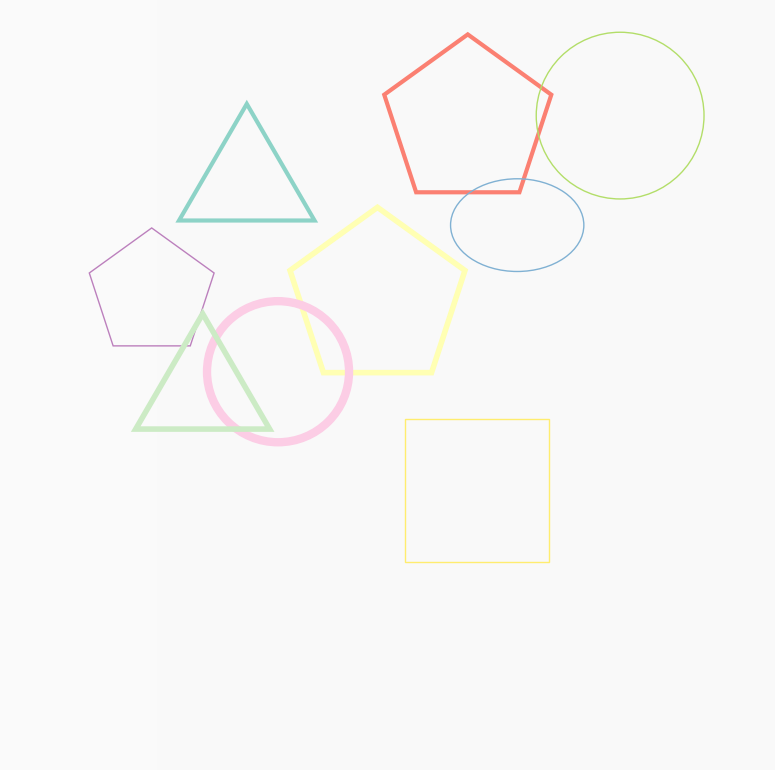[{"shape": "triangle", "thickness": 1.5, "radius": 0.5, "center": [0.318, 0.764]}, {"shape": "pentagon", "thickness": 2, "radius": 0.59, "center": [0.487, 0.612]}, {"shape": "pentagon", "thickness": 1.5, "radius": 0.57, "center": [0.604, 0.842]}, {"shape": "oval", "thickness": 0.5, "radius": 0.43, "center": [0.667, 0.708]}, {"shape": "circle", "thickness": 0.5, "radius": 0.54, "center": [0.8, 0.85]}, {"shape": "circle", "thickness": 3, "radius": 0.46, "center": [0.359, 0.517]}, {"shape": "pentagon", "thickness": 0.5, "radius": 0.42, "center": [0.196, 0.619]}, {"shape": "triangle", "thickness": 2, "radius": 0.5, "center": [0.262, 0.493]}, {"shape": "square", "thickness": 0.5, "radius": 0.46, "center": [0.615, 0.363]}]